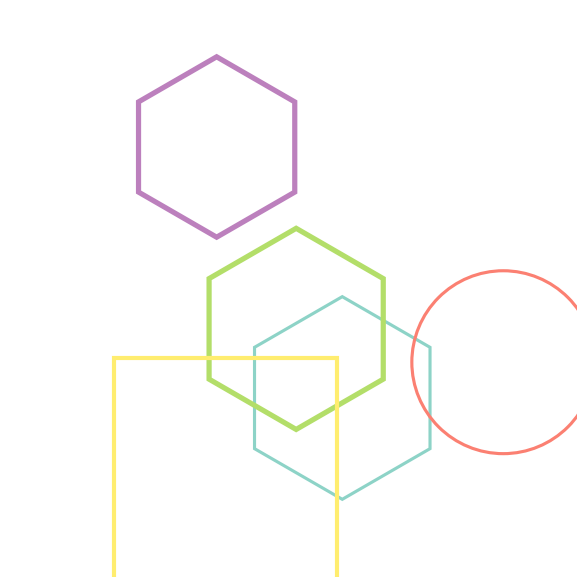[{"shape": "hexagon", "thickness": 1.5, "radius": 0.88, "center": [0.593, 0.31]}, {"shape": "circle", "thickness": 1.5, "radius": 0.79, "center": [0.871, 0.372]}, {"shape": "hexagon", "thickness": 2.5, "radius": 0.87, "center": [0.513, 0.43]}, {"shape": "hexagon", "thickness": 2.5, "radius": 0.78, "center": [0.375, 0.745]}, {"shape": "square", "thickness": 2, "radius": 0.96, "center": [0.39, 0.187]}]